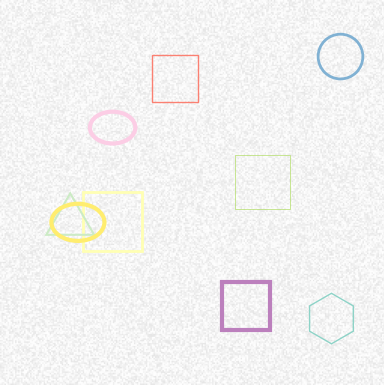[{"shape": "hexagon", "thickness": 1, "radius": 0.33, "center": [0.861, 0.173]}, {"shape": "square", "thickness": 2, "radius": 0.38, "center": [0.292, 0.424]}, {"shape": "square", "thickness": 1, "radius": 0.3, "center": [0.454, 0.796]}, {"shape": "circle", "thickness": 2, "radius": 0.29, "center": [0.884, 0.853]}, {"shape": "square", "thickness": 0.5, "radius": 0.35, "center": [0.682, 0.527]}, {"shape": "oval", "thickness": 3, "radius": 0.3, "center": [0.293, 0.669]}, {"shape": "square", "thickness": 3, "radius": 0.31, "center": [0.639, 0.206]}, {"shape": "triangle", "thickness": 1.5, "radius": 0.36, "center": [0.182, 0.426]}, {"shape": "oval", "thickness": 3, "radius": 0.34, "center": [0.202, 0.422]}]